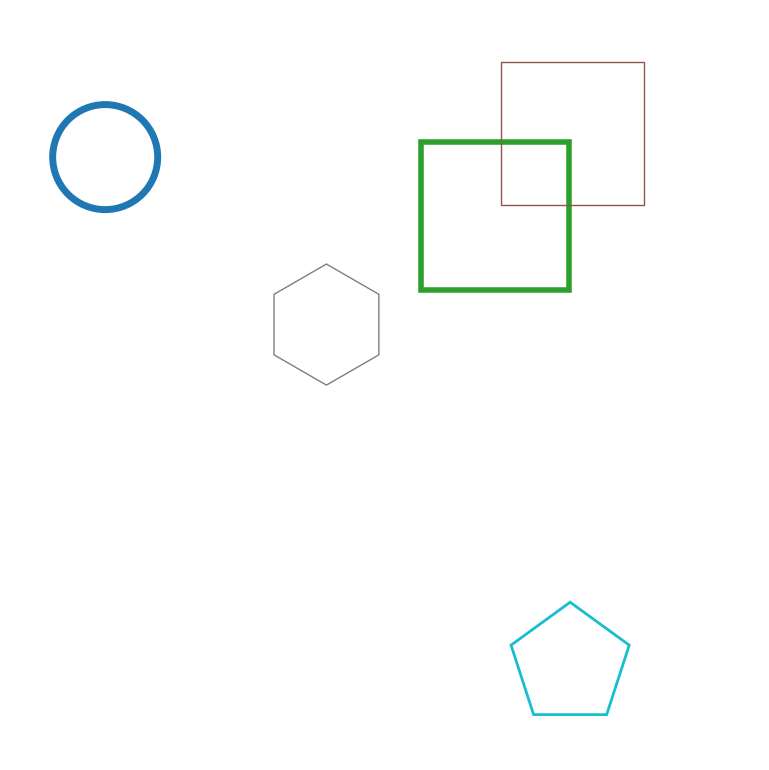[{"shape": "circle", "thickness": 2.5, "radius": 0.34, "center": [0.137, 0.796]}, {"shape": "square", "thickness": 2, "radius": 0.48, "center": [0.643, 0.719]}, {"shape": "square", "thickness": 0.5, "radius": 0.47, "center": [0.743, 0.826]}, {"shape": "hexagon", "thickness": 0.5, "radius": 0.39, "center": [0.424, 0.578]}, {"shape": "pentagon", "thickness": 1, "radius": 0.4, "center": [0.74, 0.137]}]